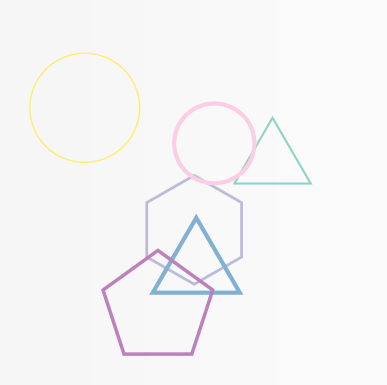[{"shape": "triangle", "thickness": 1.5, "radius": 0.57, "center": [0.703, 0.58]}, {"shape": "hexagon", "thickness": 2, "radius": 0.71, "center": [0.501, 0.403]}, {"shape": "triangle", "thickness": 3, "radius": 0.65, "center": [0.507, 0.305]}, {"shape": "circle", "thickness": 3, "radius": 0.52, "center": [0.553, 0.628]}, {"shape": "pentagon", "thickness": 2.5, "radius": 0.74, "center": [0.407, 0.201]}, {"shape": "circle", "thickness": 1, "radius": 0.71, "center": [0.219, 0.72]}]